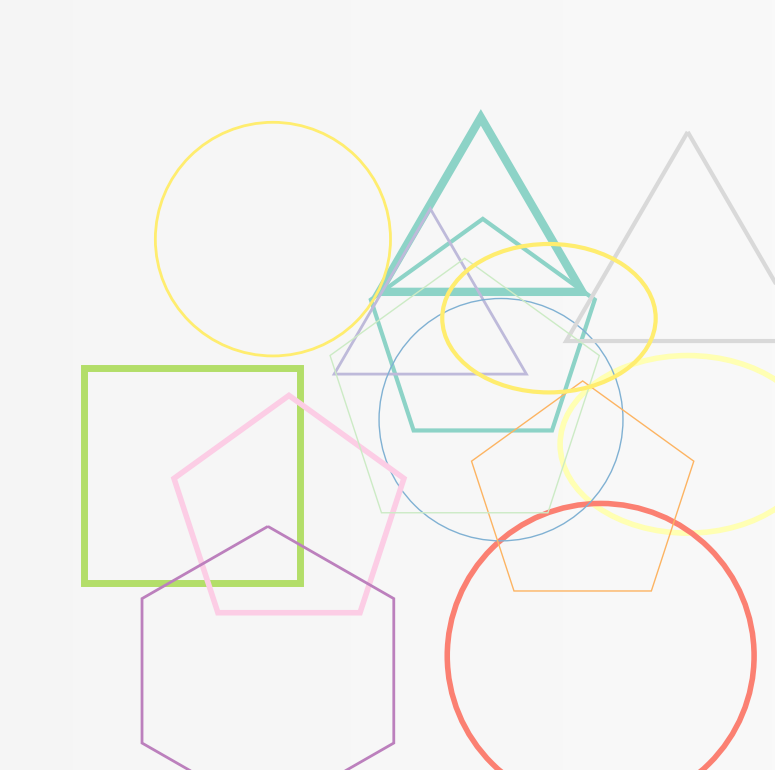[{"shape": "pentagon", "thickness": 1.5, "radius": 0.76, "center": [0.623, 0.564]}, {"shape": "triangle", "thickness": 3, "radius": 0.76, "center": [0.62, 0.696]}, {"shape": "oval", "thickness": 2, "radius": 0.82, "center": [0.887, 0.423]}, {"shape": "triangle", "thickness": 1, "radius": 0.72, "center": [0.555, 0.586]}, {"shape": "circle", "thickness": 2, "radius": 0.99, "center": [0.775, 0.148]}, {"shape": "circle", "thickness": 0.5, "radius": 0.79, "center": [0.646, 0.455]}, {"shape": "pentagon", "thickness": 0.5, "radius": 0.75, "center": [0.752, 0.354]}, {"shape": "square", "thickness": 2.5, "radius": 0.7, "center": [0.248, 0.383]}, {"shape": "pentagon", "thickness": 2, "radius": 0.78, "center": [0.373, 0.33]}, {"shape": "triangle", "thickness": 1.5, "radius": 0.91, "center": [0.887, 0.648]}, {"shape": "hexagon", "thickness": 1, "radius": 0.94, "center": [0.346, 0.129]}, {"shape": "pentagon", "thickness": 0.5, "radius": 0.91, "center": [0.6, 0.482]}, {"shape": "circle", "thickness": 1, "radius": 0.76, "center": [0.352, 0.689]}, {"shape": "oval", "thickness": 1.5, "radius": 0.69, "center": [0.708, 0.587]}]